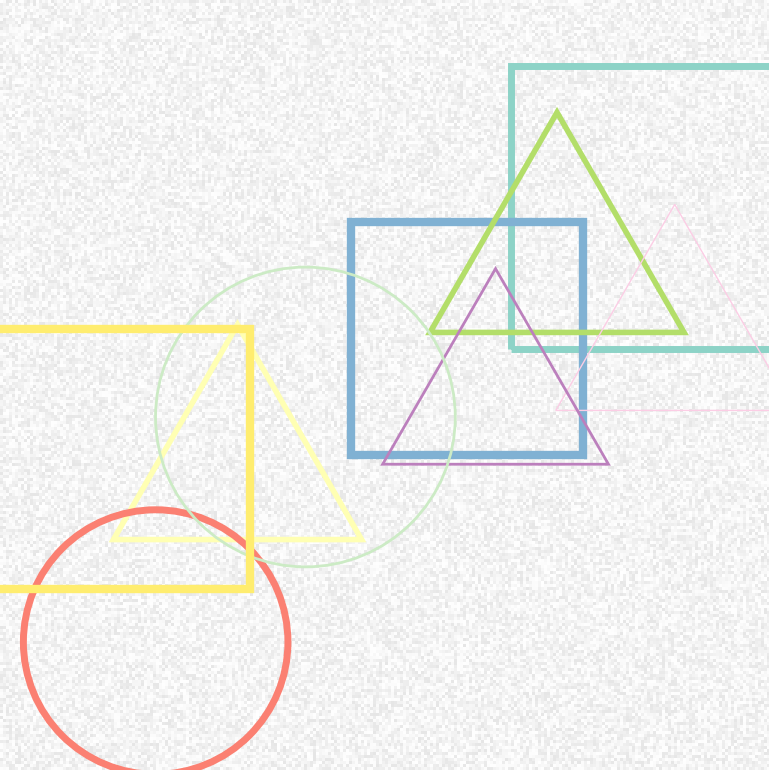[{"shape": "square", "thickness": 2.5, "radius": 0.92, "center": [0.847, 0.73]}, {"shape": "triangle", "thickness": 2, "radius": 0.93, "center": [0.308, 0.392]}, {"shape": "circle", "thickness": 2.5, "radius": 0.86, "center": [0.202, 0.166]}, {"shape": "square", "thickness": 3, "radius": 0.76, "center": [0.607, 0.56]}, {"shape": "triangle", "thickness": 2, "radius": 0.95, "center": [0.723, 0.664]}, {"shape": "triangle", "thickness": 0.5, "radius": 0.89, "center": [0.876, 0.556]}, {"shape": "triangle", "thickness": 1, "radius": 0.85, "center": [0.644, 0.482]}, {"shape": "circle", "thickness": 1, "radius": 0.97, "center": [0.397, 0.458]}, {"shape": "square", "thickness": 3, "radius": 0.85, "center": [0.155, 0.404]}]